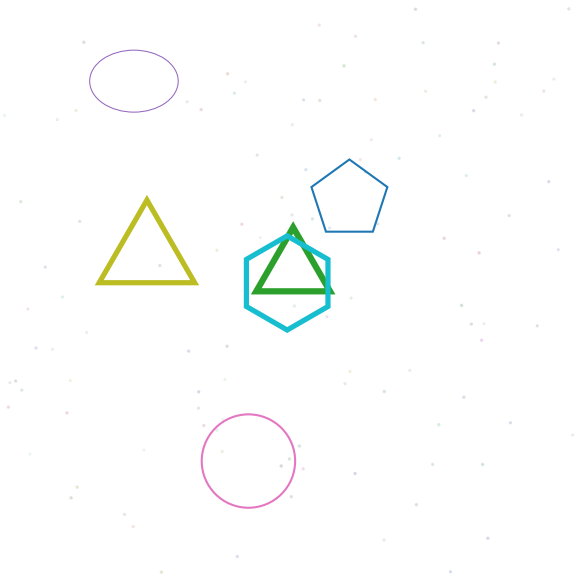[{"shape": "pentagon", "thickness": 1, "radius": 0.35, "center": [0.605, 0.654]}, {"shape": "triangle", "thickness": 3, "radius": 0.37, "center": [0.508, 0.532]}, {"shape": "oval", "thickness": 0.5, "radius": 0.38, "center": [0.232, 0.859]}, {"shape": "circle", "thickness": 1, "radius": 0.4, "center": [0.43, 0.201]}, {"shape": "triangle", "thickness": 2.5, "radius": 0.48, "center": [0.254, 0.557]}, {"shape": "hexagon", "thickness": 2.5, "radius": 0.41, "center": [0.497, 0.509]}]